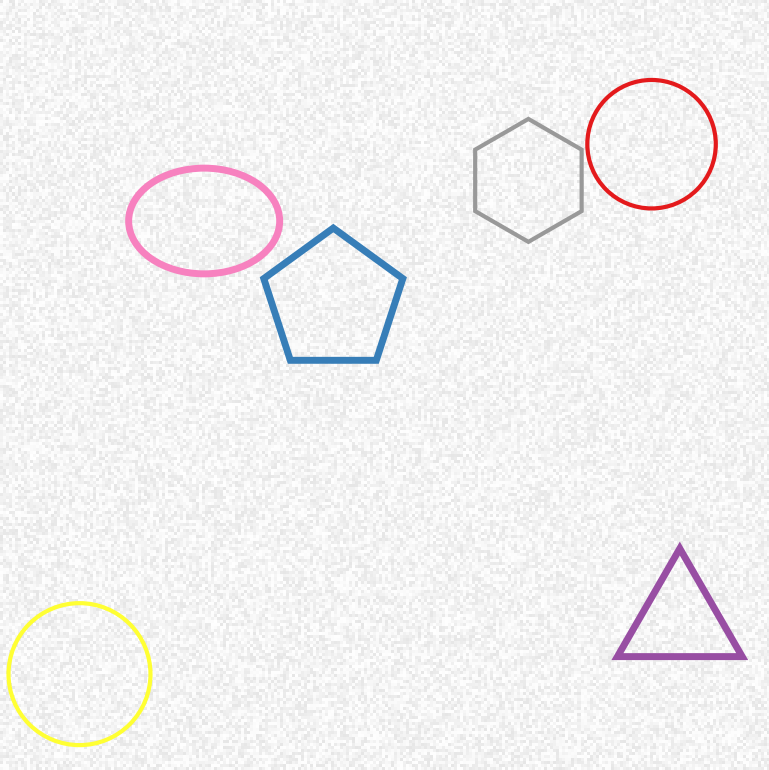[{"shape": "circle", "thickness": 1.5, "radius": 0.42, "center": [0.846, 0.813]}, {"shape": "pentagon", "thickness": 2.5, "radius": 0.47, "center": [0.433, 0.609]}, {"shape": "triangle", "thickness": 2.5, "radius": 0.47, "center": [0.883, 0.194]}, {"shape": "circle", "thickness": 1.5, "radius": 0.46, "center": [0.103, 0.124]}, {"shape": "oval", "thickness": 2.5, "radius": 0.49, "center": [0.265, 0.713]}, {"shape": "hexagon", "thickness": 1.5, "radius": 0.4, "center": [0.686, 0.766]}]